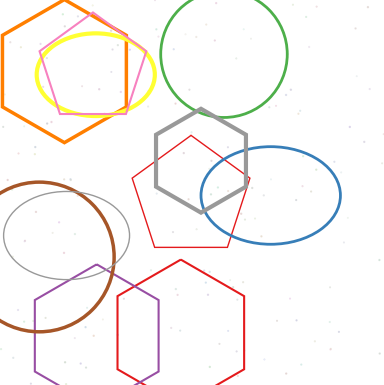[{"shape": "hexagon", "thickness": 1.5, "radius": 0.95, "center": [0.47, 0.136]}, {"shape": "pentagon", "thickness": 1, "radius": 0.8, "center": [0.496, 0.488]}, {"shape": "oval", "thickness": 2, "radius": 0.91, "center": [0.703, 0.492]}, {"shape": "circle", "thickness": 2, "radius": 0.82, "center": [0.582, 0.859]}, {"shape": "hexagon", "thickness": 1.5, "radius": 0.93, "center": [0.251, 0.128]}, {"shape": "hexagon", "thickness": 2.5, "radius": 0.93, "center": [0.167, 0.815]}, {"shape": "oval", "thickness": 3, "radius": 0.77, "center": [0.249, 0.806]}, {"shape": "circle", "thickness": 2.5, "radius": 0.97, "center": [0.102, 0.333]}, {"shape": "pentagon", "thickness": 1.5, "radius": 0.73, "center": [0.241, 0.822]}, {"shape": "hexagon", "thickness": 3, "radius": 0.67, "center": [0.522, 0.583]}, {"shape": "oval", "thickness": 1, "radius": 0.82, "center": [0.173, 0.388]}]